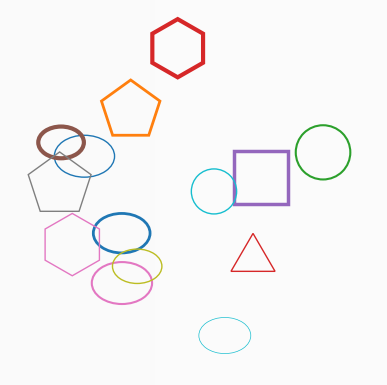[{"shape": "oval", "thickness": 2, "radius": 0.37, "center": [0.314, 0.394]}, {"shape": "oval", "thickness": 1, "radius": 0.39, "center": [0.218, 0.594]}, {"shape": "pentagon", "thickness": 2, "radius": 0.4, "center": [0.337, 0.713]}, {"shape": "circle", "thickness": 1.5, "radius": 0.35, "center": [0.834, 0.604]}, {"shape": "triangle", "thickness": 1, "radius": 0.33, "center": [0.653, 0.328]}, {"shape": "hexagon", "thickness": 3, "radius": 0.38, "center": [0.459, 0.875]}, {"shape": "square", "thickness": 2.5, "radius": 0.34, "center": [0.673, 0.538]}, {"shape": "oval", "thickness": 3, "radius": 0.29, "center": [0.158, 0.63]}, {"shape": "oval", "thickness": 1.5, "radius": 0.39, "center": [0.315, 0.265]}, {"shape": "hexagon", "thickness": 1, "radius": 0.4, "center": [0.186, 0.365]}, {"shape": "pentagon", "thickness": 1, "radius": 0.43, "center": [0.154, 0.52]}, {"shape": "oval", "thickness": 1, "radius": 0.32, "center": [0.354, 0.308]}, {"shape": "circle", "thickness": 1, "radius": 0.29, "center": [0.552, 0.503]}, {"shape": "oval", "thickness": 0.5, "radius": 0.34, "center": [0.58, 0.129]}]